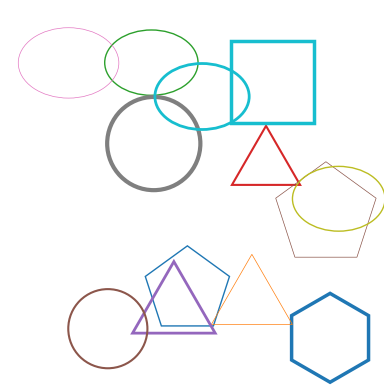[{"shape": "hexagon", "thickness": 2.5, "radius": 0.58, "center": [0.857, 0.123]}, {"shape": "pentagon", "thickness": 1, "radius": 0.57, "center": [0.487, 0.246]}, {"shape": "triangle", "thickness": 0.5, "radius": 0.61, "center": [0.654, 0.218]}, {"shape": "oval", "thickness": 1, "radius": 0.61, "center": [0.393, 0.837]}, {"shape": "triangle", "thickness": 1.5, "radius": 0.51, "center": [0.691, 0.571]}, {"shape": "triangle", "thickness": 2, "radius": 0.62, "center": [0.452, 0.197]}, {"shape": "pentagon", "thickness": 0.5, "radius": 0.69, "center": [0.847, 0.443]}, {"shape": "circle", "thickness": 1.5, "radius": 0.51, "center": [0.28, 0.146]}, {"shape": "oval", "thickness": 0.5, "radius": 0.65, "center": [0.178, 0.837]}, {"shape": "circle", "thickness": 3, "radius": 0.61, "center": [0.399, 0.627]}, {"shape": "oval", "thickness": 1, "radius": 0.6, "center": [0.88, 0.484]}, {"shape": "square", "thickness": 2.5, "radius": 0.53, "center": [0.707, 0.786]}, {"shape": "oval", "thickness": 2, "radius": 0.61, "center": [0.525, 0.749]}]